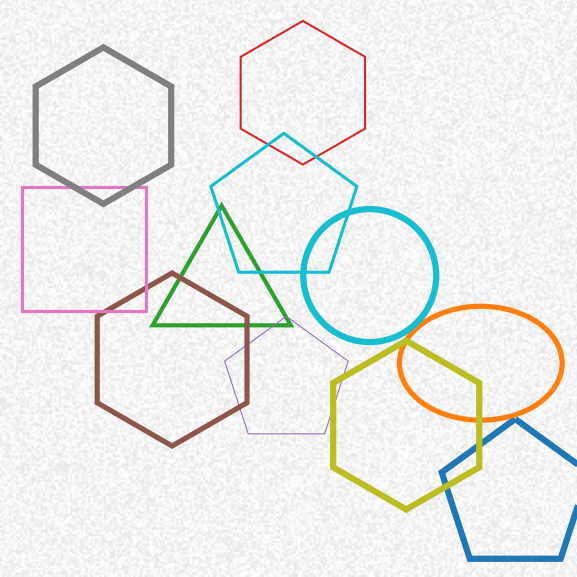[{"shape": "pentagon", "thickness": 3, "radius": 0.67, "center": [0.892, 0.14]}, {"shape": "oval", "thickness": 2.5, "radius": 0.7, "center": [0.833, 0.37]}, {"shape": "triangle", "thickness": 2, "radius": 0.69, "center": [0.384, 0.505]}, {"shape": "hexagon", "thickness": 1, "radius": 0.62, "center": [0.524, 0.839]}, {"shape": "pentagon", "thickness": 0.5, "radius": 0.56, "center": [0.496, 0.339]}, {"shape": "hexagon", "thickness": 2.5, "radius": 0.75, "center": [0.298, 0.377]}, {"shape": "square", "thickness": 1.5, "radius": 0.54, "center": [0.146, 0.568]}, {"shape": "hexagon", "thickness": 3, "radius": 0.68, "center": [0.179, 0.782]}, {"shape": "hexagon", "thickness": 3, "radius": 0.73, "center": [0.703, 0.263]}, {"shape": "circle", "thickness": 3, "radius": 0.58, "center": [0.64, 0.522]}, {"shape": "pentagon", "thickness": 1.5, "radius": 0.66, "center": [0.492, 0.635]}]